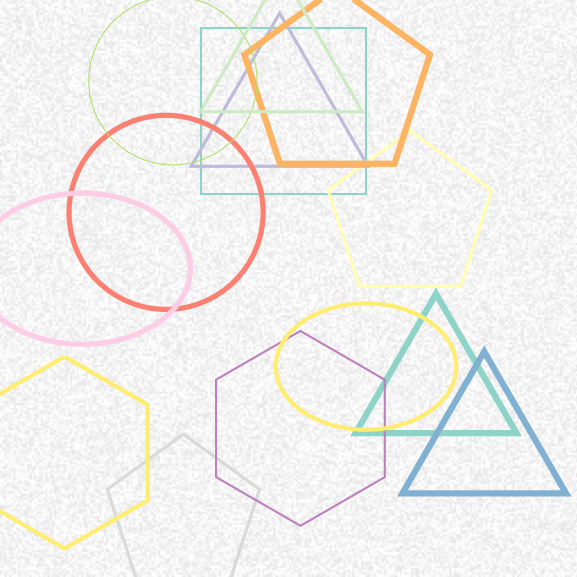[{"shape": "square", "thickness": 1, "radius": 0.72, "center": [0.491, 0.806]}, {"shape": "triangle", "thickness": 3, "radius": 0.8, "center": [0.755, 0.33]}, {"shape": "pentagon", "thickness": 1.5, "radius": 0.74, "center": [0.71, 0.624]}, {"shape": "triangle", "thickness": 1.5, "radius": 0.88, "center": [0.484, 0.8]}, {"shape": "circle", "thickness": 2.5, "radius": 0.84, "center": [0.288, 0.631]}, {"shape": "triangle", "thickness": 3, "radius": 0.82, "center": [0.839, 0.227]}, {"shape": "pentagon", "thickness": 3, "radius": 0.84, "center": [0.584, 0.852]}, {"shape": "circle", "thickness": 0.5, "radius": 0.73, "center": [0.299, 0.859]}, {"shape": "oval", "thickness": 2.5, "radius": 0.94, "center": [0.143, 0.534]}, {"shape": "pentagon", "thickness": 1.5, "radius": 0.69, "center": [0.318, 0.109]}, {"shape": "hexagon", "thickness": 1, "radius": 0.84, "center": [0.52, 0.257]}, {"shape": "triangle", "thickness": 1.5, "radius": 0.81, "center": [0.487, 0.887]}, {"shape": "hexagon", "thickness": 2, "radius": 0.83, "center": [0.112, 0.215]}, {"shape": "oval", "thickness": 2, "radius": 0.78, "center": [0.634, 0.364]}]